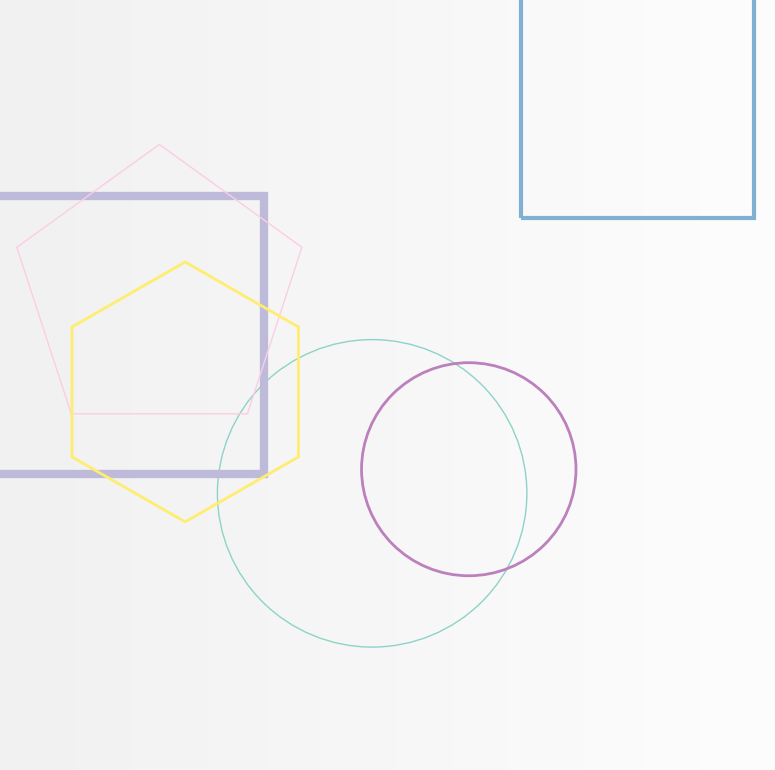[{"shape": "circle", "thickness": 0.5, "radius": 1.0, "center": [0.48, 0.359]}, {"shape": "square", "thickness": 3, "radius": 0.9, "center": [0.16, 0.565]}, {"shape": "square", "thickness": 1.5, "radius": 0.75, "center": [0.823, 0.868]}, {"shape": "pentagon", "thickness": 0.5, "radius": 0.97, "center": [0.206, 0.619]}, {"shape": "circle", "thickness": 1, "radius": 0.69, "center": [0.605, 0.391]}, {"shape": "hexagon", "thickness": 1, "radius": 0.84, "center": [0.239, 0.491]}]